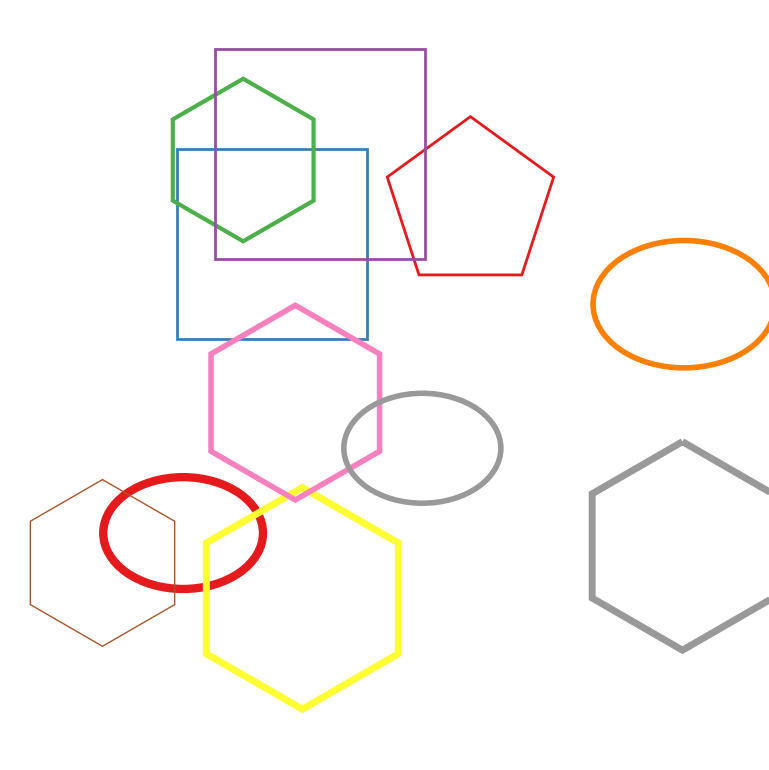[{"shape": "oval", "thickness": 3, "radius": 0.52, "center": [0.238, 0.308]}, {"shape": "pentagon", "thickness": 1, "radius": 0.57, "center": [0.611, 0.735]}, {"shape": "square", "thickness": 1, "radius": 0.62, "center": [0.353, 0.683]}, {"shape": "hexagon", "thickness": 1.5, "radius": 0.53, "center": [0.316, 0.792]}, {"shape": "square", "thickness": 1, "radius": 0.68, "center": [0.416, 0.8]}, {"shape": "oval", "thickness": 2, "radius": 0.59, "center": [0.888, 0.605]}, {"shape": "hexagon", "thickness": 2.5, "radius": 0.72, "center": [0.393, 0.223]}, {"shape": "hexagon", "thickness": 0.5, "radius": 0.54, "center": [0.133, 0.269]}, {"shape": "hexagon", "thickness": 2, "radius": 0.63, "center": [0.384, 0.477]}, {"shape": "oval", "thickness": 2, "radius": 0.51, "center": [0.548, 0.418]}, {"shape": "hexagon", "thickness": 2.5, "radius": 0.68, "center": [0.886, 0.291]}]